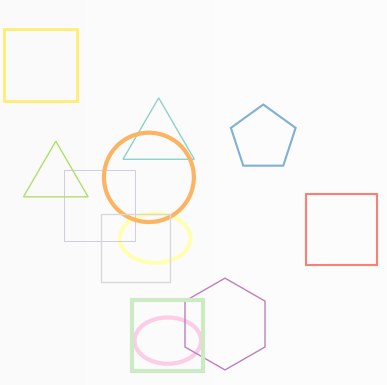[{"shape": "triangle", "thickness": 1, "radius": 0.53, "center": [0.409, 0.639]}, {"shape": "oval", "thickness": 3, "radius": 0.46, "center": [0.4, 0.381]}, {"shape": "square", "thickness": 0.5, "radius": 0.46, "center": [0.257, 0.466]}, {"shape": "square", "thickness": 1.5, "radius": 0.46, "center": [0.88, 0.403]}, {"shape": "pentagon", "thickness": 1.5, "radius": 0.44, "center": [0.679, 0.641]}, {"shape": "circle", "thickness": 3, "radius": 0.58, "center": [0.384, 0.539]}, {"shape": "triangle", "thickness": 1, "radius": 0.48, "center": [0.144, 0.537]}, {"shape": "oval", "thickness": 3, "radius": 0.43, "center": [0.433, 0.115]}, {"shape": "square", "thickness": 1, "radius": 0.44, "center": [0.349, 0.356]}, {"shape": "hexagon", "thickness": 1, "radius": 0.6, "center": [0.581, 0.158]}, {"shape": "square", "thickness": 3, "radius": 0.46, "center": [0.433, 0.128]}, {"shape": "square", "thickness": 2, "radius": 0.47, "center": [0.104, 0.832]}]